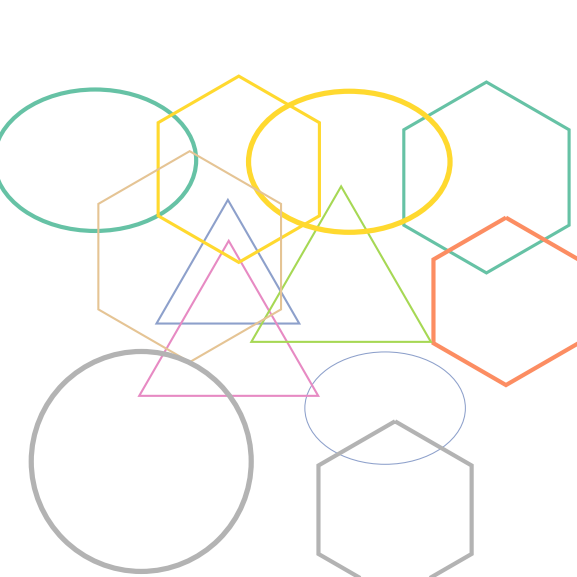[{"shape": "hexagon", "thickness": 1.5, "radius": 0.83, "center": [0.842, 0.692]}, {"shape": "oval", "thickness": 2, "radius": 0.87, "center": [0.165, 0.722]}, {"shape": "hexagon", "thickness": 2, "radius": 0.72, "center": [0.876, 0.477]}, {"shape": "triangle", "thickness": 1, "radius": 0.71, "center": [0.395, 0.51]}, {"shape": "oval", "thickness": 0.5, "radius": 0.69, "center": [0.667, 0.292]}, {"shape": "triangle", "thickness": 1, "radius": 0.89, "center": [0.396, 0.403]}, {"shape": "triangle", "thickness": 1, "radius": 0.9, "center": [0.591, 0.497]}, {"shape": "hexagon", "thickness": 1.5, "radius": 0.81, "center": [0.413, 0.706]}, {"shape": "oval", "thickness": 2.5, "radius": 0.87, "center": [0.605, 0.719]}, {"shape": "hexagon", "thickness": 1, "radius": 0.91, "center": [0.328, 0.555]}, {"shape": "hexagon", "thickness": 2, "radius": 0.77, "center": [0.684, 0.117]}, {"shape": "circle", "thickness": 2.5, "radius": 0.95, "center": [0.245, 0.2]}]